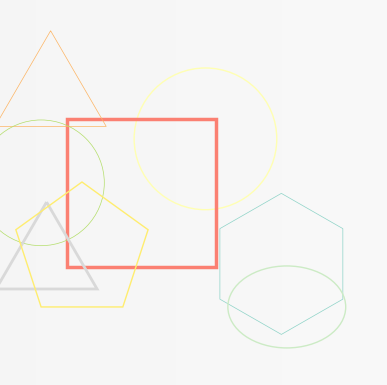[{"shape": "hexagon", "thickness": 0.5, "radius": 0.92, "center": [0.726, 0.315]}, {"shape": "circle", "thickness": 1, "radius": 0.92, "center": [0.53, 0.639]}, {"shape": "square", "thickness": 2.5, "radius": 0.97, "center": [0.366, 0.499]}, {"shape": "triangle", "thickness": 0.5, "radius": 0.83, "center": [0.131, 0.754]}, {"shape": "circle", "thickness": 0.5, "radius": 0.82, "center": [0.106, 0.525]}, {"shape": "triangle", "thickness": 2, "radius": 0.75, "center": [0.12, 0.325]}, {"shape": "oval", "thickness": 1, "radius": 0.76, "center": [0.74, 0.203]}, {"shape": "pentagon", "thickness": 1, "radius": 0.9, "center": [0.212, 0.348]}]